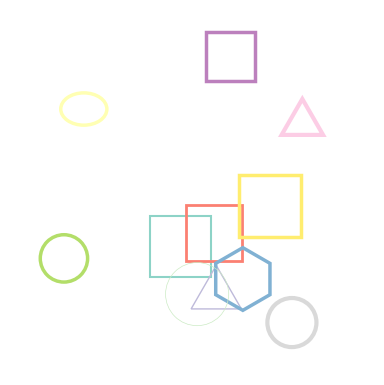[{"shape": "square", "thickness": 1.5, "radius": 0.4, "center": [0.468, 0.36]}, {"shape": "oval", "thickness": 2.5, "radius": 0.3, "center": [0.218, 0.717]}, {"shape": "triangle", "thickness": 1, "radius": 0.38, "center": [0.562, 0.235]}, {"shape": "square", "thickness": 2, "radius": 0.36, "center": [0.555, 0.396]}, {"shape": "hexagon", "thickness": 2.5, "radius": 0.41, "center": [0.631, 0.275]}, {"shape": "circle", "thickness": 2.5, "radius": 0.31, "center": [0.166, 0.329]}, {"shape": "triangle", "thickness": 3, "radius": 0.31, "center": [0.785, 0.681]}, {"shape": "circle", "thickness": 3, "radius": 0.32, "center": [0.758, 0.162]}, {"shape": "square", "thickness": 2.5, "radius": 0.32, "center": [0.599, 0.853]}, {"shape": "circle", "thickness": 0.5, "radius": 0.41, "center": [0.512, 0.236]}, {"shape": "square", "thickness": 2.5, "radius": 0.4, "center": [0.701, 0.464]}]